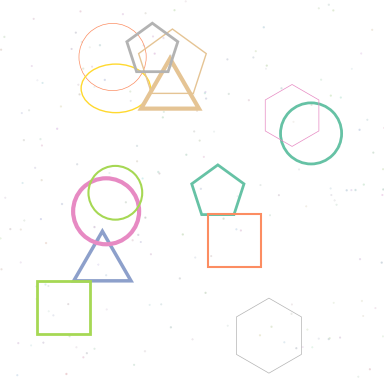[{"shape": "circle", "thickness": 2, "radius": 0.4, "center": [0.808, 0.653]}, {"shape": "pentagon", "thickness": 2, "radius": 0.36, "center": [0.566, 0.5]}, {"shape": "square", "thickness": 1.5, "radius": 0.34, "center": [0.609, 0.376]}, {"shape": "circle", "thickness": 0.5, "radius": 0.44, "center": [0.292, 0.852]}, {"shape": "triangle", "thickness": 2.5, "radius": 0.43, "center": [0.266, 0.313]}, {"shape": "circle", "thickness": 3, "radius": 0.43, "center": [0.276, 0.451]}, {"shape": "hexagon", "thickness": 0.5, "radius": 0.4, "center": [0.759, 0.7]}, {"shape": "circle", "thickness": 1.5, "radius": 0.35, "center": [0.3, 0.499]}, {"shape": "square", "thickness": 2, "radius": 0.34, "center": [0.166, 0.201]}, {"shape": "oval", "thickness": 1, "radius": 0.45, "center": [0.301, 0.77]}, {"shape": "pentagon", "thickness": 1, "radius": 0.46, "center": [0.448, 0.832]}, {"shape": "triangle", "thickness": 3, "radius": 0.43, "center": [0.442, 0.761]}, {"shape": "hexagon", "thickness": 0.5, "radius": 0.49, "center": [0.699, 0.128]}, {"shape": "pentagon", "thickness": 2, "radius": 0.35, "center": [0.396, 0.87]}]